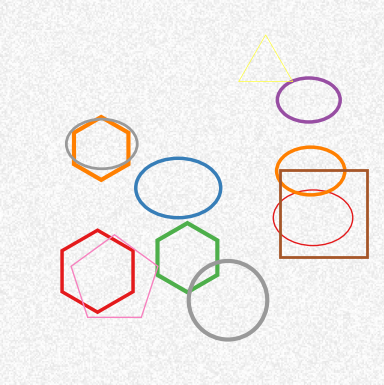[{"shape": "hexagon", "thickness": 2.5, "radius": 0.53, "center": [0.253, 0.296]}, {"shape": "oval", "thickness": 1, "radius": 0.52, "center": [0.813, 0.434]}, {"shape": "oval", "thickness": 2.5, "radius": 0.55, "center": [0.463, 0.512]}, {"shape": "hexagon", "thickness": 3, "radius": 0.45, "center": [0.487, 0.331]}, {"shape": "oval", "thickness": 2.5, "radius": 0.41, "center": [0.802, 0.74]}, {"shape": "hexagon", "thickness": 3, "radius": 0.41, "center": [0.263, 0.614]}, {"shape": "oval", "thickness": 2.5, "radius": 0.44, "center": [0.807, 0.556]}, {"shape": "triangle", "thickness": 0.5, "radius": 0.41, "center": [0.69, 0.829]}, {"shape": "square", "thickness": 2, "radius": 0.56, "center": [0.84, 0.446]}, {"shape": "pentagon", "thickness": 1, "radius": 0.59, "center": [0.297, 0.272]}, {"shape": "circle", "thickness": 3, "radius": 0.51, "center": [0.592, 0.22]}, {"shape": "oval", "thickness": 2, "radius": 0.46, "center": [0.264, 0.626]}]